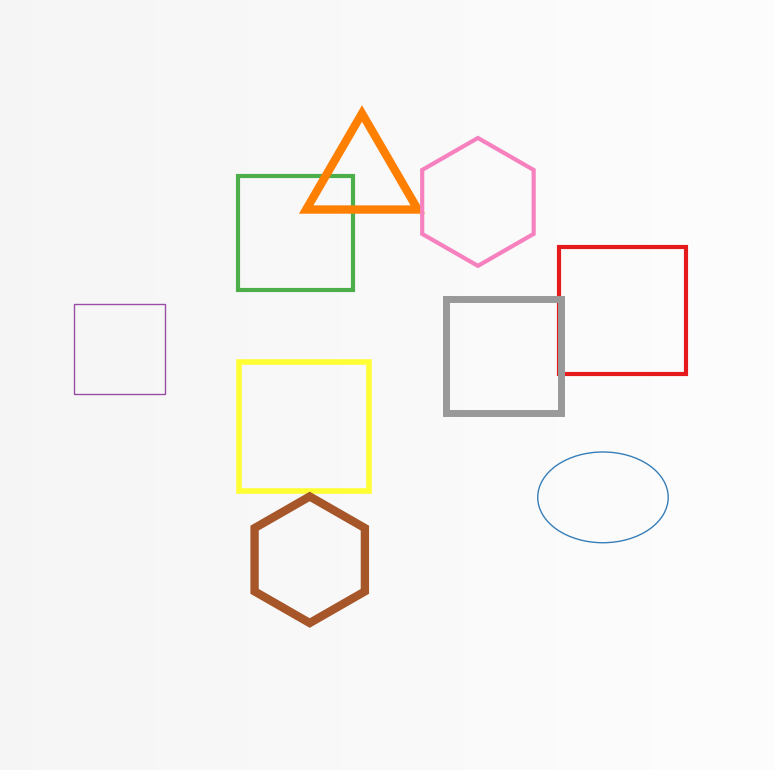[{"shape": "square", "thickness": 1.5, "radius": 0.41, "center": [0.803, 0.597]}, {"shape": "oval", "thickness": 0.5, "radius": 0.42, "center": [0.778, 0.354]}, {"shape": "square", "thickness": 1.5, "radius": 0.37, "center": [0.381, 0.698]}, {"shape": "square", "thickness": 0.5, "radius": 0.29, "center": [0.155, 0.547]}, {"shape": "triangle", "thickness": 3, "radius": 0.42, "center": [0.467, 0.769]}, {"shape": "square", "thickness": 2, "radius": 0.42, "center": [0.392, 0.446]}, {"shape": "hexagon", "thickness": 3, "radius": 0.41, "center": [0.4, 0.273]}, {"shape": "hexagon", "thickness": 1.5, "radius": 0.42, "center": [0.617, 0.738]}, {"shape": "square", "thickness": 2.5, "radius": 0.37, "center": [0.649, 0.538]}]